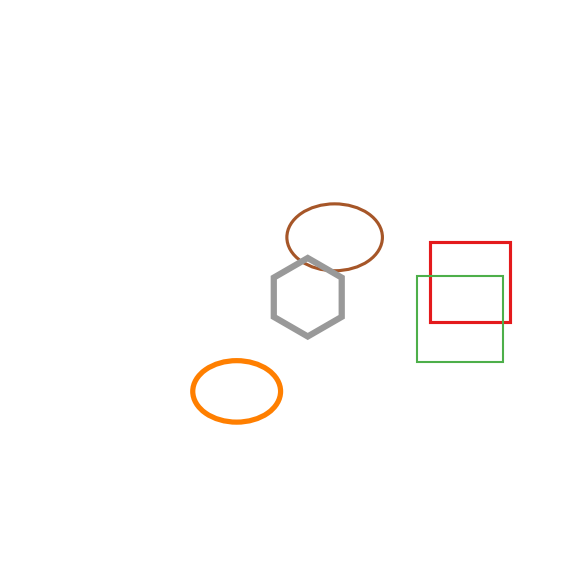[{"shape": "square", "thickness": 1.5, "radius": 0.35, "center": [0.813, 0.511]}, {"shape": "square", "thickness": 1, "radius": 0.37, "center": [0.796, 0.447]}, {"shape": "oval", "thickness": 2.5, "radius": 0.38, "center": [0.41, 0.321]}, {"shape": "oval", "thickness": 1.5, "radius": 0.41, "center": [0.579, 0.588]}, {"shape": "hexagon", "thickness": 3, "radius": 0.34, "center": [0.533, 0.484]}]